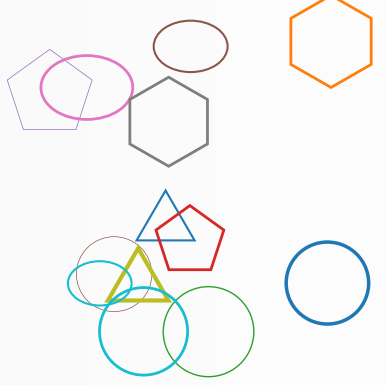[{"shape": "triangle", "thickness": 1.5, "radius": 0.43, "center": [0.427, 0.419]}, {"shape": "circle", "thickness": 2.5, "radius": 0.53, "center": [0.845, 0.265]}, {"shape": "hexagon", "thickness": 2, "radius": 0.6, "center": [0.854, 0.893]}, {"shape": "circle", "thickness": 1, "radius": 0.58, "center": [0.538, 0.138]}, {"shape": "pentagon", "thickness": 2, "radius": 0.46, "center": [0.49, 0.374]}, {"shape": "pentagon", "thickness": 0.5, "radius": 0.58, "center": [0.128, 0.757]}, {"shape": "circle", "thickness": 0.5, "radius": 0.49, "center": [0.295, 0.288]}, {"shape": "oval", "thickness": 1.5, "radius": 0.48, "center": [0.492, 0.88]}, {"shape": "oval", "thickness": 2, "radius": 0.59, "center": [0.224, 0.773]}, {"shape": "hexagon", "thickness": 2, "radius": 0.58, "center": [0.435, 0.684]}, {"shape": "triangle", "thickness": 3, "radius": 0.45, "center": [0.357, 0.265]}, {"shape": "circle", "thickness": 2, "radius": 0.57, "center": [0.37, 0.139]}, {"shape": "oval", "thickness": 1.5, "radius": 0.41, "center": [0.257, 0.264]}]